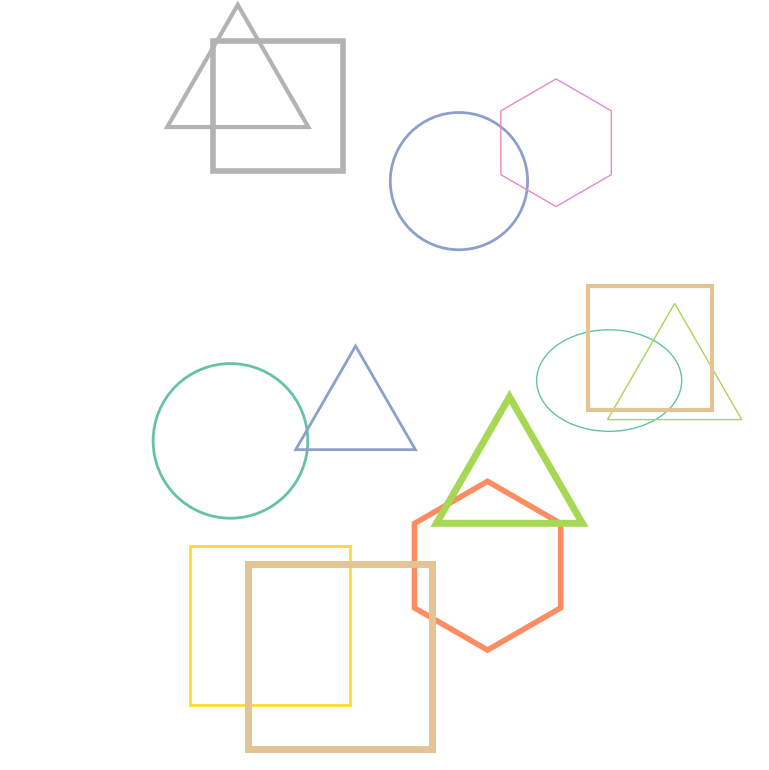[{"shape": "oval", "thickness": 0.5, "radius": 0.47, "center": [0.791, 0.506]}, {"shape": "circle", "thickness": 1, "radius": 0.5, "center": [0.299, 0.427]}, {"shape": "hexagon", "thickness": 2, "radius": 0.55, "center": [0.633, 0.265]}, {"shape": "triangle", "thickness": 1, "radius": 0.45, "center": [0.462, 0.461]}, {"shape": "circle", "thickness": 1, "radius": 0.45, "center": [0.596, 0.765]}, {"shape": "hexagon", "thickness": 0.5, "radius": 0.41, "center": [0.722, 0.815]}, {"shape": "triangle", "thickness": 2.5, "radius": 0.55, "center": [0.662, 0.375]}, {"shape": "triangle", "thickness": 0.5, "radius": 0.5, "center": [0.876, 0.505]}, {"shape": "square", "thickness": 1, "radius": 0.52, "center": [0.351, 0.188]}, {"shape": "square", "thickness": 2.5, "radius": 0.6, "center": [0.441, 0.148]}, {"shape": "square", "thickness": 1.5, "radius": 0.4, "center": [0.845, 0.549]}, {"shape": "triangle", "thickness": 1.5, "radius": 0.53, "center": [0.309, 0.888]}, {"shape": "square", "thickness": 2, "radius": 0.42, "center": [0.361, 0.863]}]